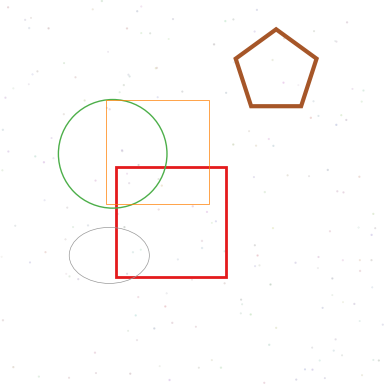[{"shape": "square", "thickness": 2, "radius": 0.71, "center": [0.445, 0.423]}, {"shape": "circle", "thickness": 1, "radius": 0.71, "center": [0.293, 0.6]}, {"shape": "square", "thickness": 0.5, "radius": 0.67, "center": [0.408, 0.605]}, {"shape": "pentagon", "thickness": 3, "radius": 0.55, "center": [0.717, 0.813]}, {"shape": "oval", "thickness": 0.5, "radius": 0.52, "center": [0.284, 0.337]}]